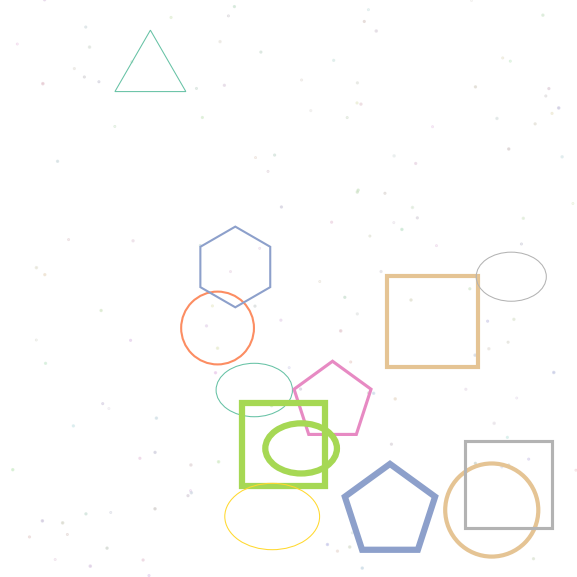[{"shape": "oval", "thickness": 0.5, "radius": 0.33, "center": [0.44, 0.324]}, {"shape": "triangle", "thickness": 0.5, "radius": 0.35, "center": [0.26, 0.876]}, {"shape": "circle", "thickness": 1, "radius": 0.32, "center": [0.377, 0.431]}, {"shape": "pentagon", "thickness": 3, "radius": 0.41, "center": [0.675, 0.114]}, {"shape": "hexagon", "thickness": 1, "radius": 0.35, "center": [0.407, 0.537]}, {"shape": "pentagon", "thickness": 1.5, "radius": 0.35, "center": [0.576, 0.304]}, {"shape": "oval", "thickness": 3, "radius": 0.31, "center": [0.521, 0.223]}, {"shape": "square", "thickness": 3, "radius": 0.36, "center": [0.491, 0.229]}, {"shape": "oval", "thickness": 0.5, "radius": 0.41, "center": [0.471, 0.105]}, {"shape": "square", "thickness": 2, "radius": 0.39, "center": [0.748, 0.443]}, {"shape": "circle", "thickness": 2, "radius": 0.4, "center": [0.852, 0.116]}, {"shape": "oval", "thickness": 0.5, "radius": 0.3, "center": [0.885, 0.52]}, {"shape": "square", "thickness": 1.5, "radius": 0.38, "center": [0.881, 0.161]}]